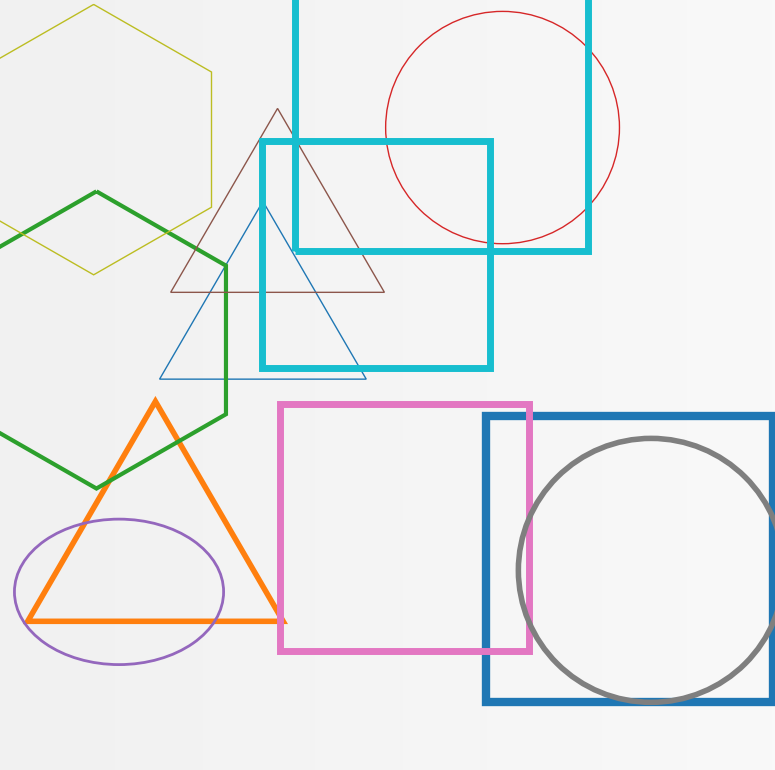[{"shape": "square", "thickness": 3, "radius": 0.93, "center": [0.812, 0.274]}, {"shape": "triangle", "thickness": 0.5, "radius": 0.77, "center": [0.339, 0.585]}, {"shape": "triangle", "thickness": 2, "radius": 0.95, "center": [0.201, 0.288]}, {"shape": "hexagon", "thickness": 1.5, "radius": 0.96, "center": [0.124, 0.559]}, {"shape": "circle", "thickness": 0.5, "radius": 0.75, "center": [0.648, 0.834]}, {"shape": "oval", "thickness": 1, "radius": 0.67, "center": [0.154, 0.231]}, {"shape": "triangle", "thickness": 0.5, "radius": 0.8, "center": [0.358, 0.7]}, {"shape": "square", "thickness": 2.5, "radius": 0.8, "center": [0.522, 0.315]}, {"shape": "circle", "thickness": 2, "radius": 0.86, "center": [0.84, 0.259]}, {"shape": "hexagon", "thickness": 0.5, "radius": 0.88, "center": [0.121, 0.819]}, {"shape": "square", "thickness": 2.5, "radius": 0.94, "center": [0.569, 0.863]}, {"shape": "square", "thickness": 2.5, "radius": 0.74, "center": [0.485, 0.67]}]